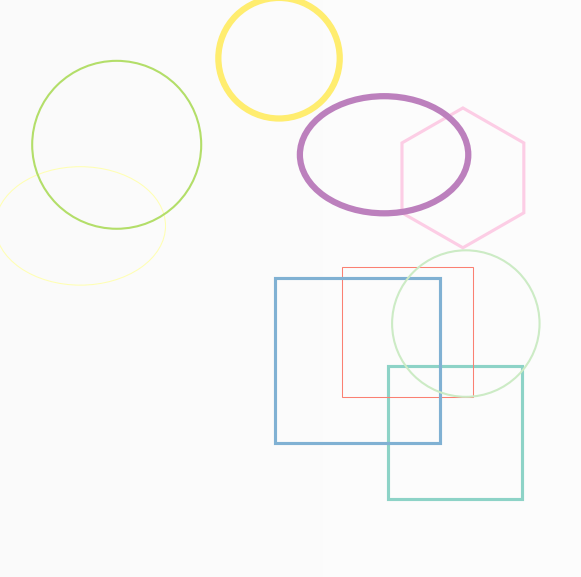[{"shape": "square", "thickness": 1.5, "radius": 0.58, "center": [0.783, 0.25]}, {"shape": "oval", "thickness": 0.5, "radius": 0.73, "center": [0.138, 0.608]}, {"shape": "square", "thickness": 0.5, "radius": 0.56, "center": [0.701, 0.424]}, {"shape": "square", "thickness": 1.5, "radius": 0.71, "center": [0.615, 0.375]}, {"shape": "circle", "thickness": 1, "radius": 0.73, "center": [0.201, 0.748]}, {"shape": "hexagon", "thickness": 1.5, "radius": 0.61, "center": [0.796, 0.691]}, {"shape": "oval", "thickness": 3, "radius": 0.72, "center": [0.661, 0.731]}, {"shape": "circle", "thickness": 1, "radius": 0.63, "center": [0.801, 0.439]}, {"shape": "circle", "thickness": 3, "radius": 0.52, "center": [0.48, 0.898]}]